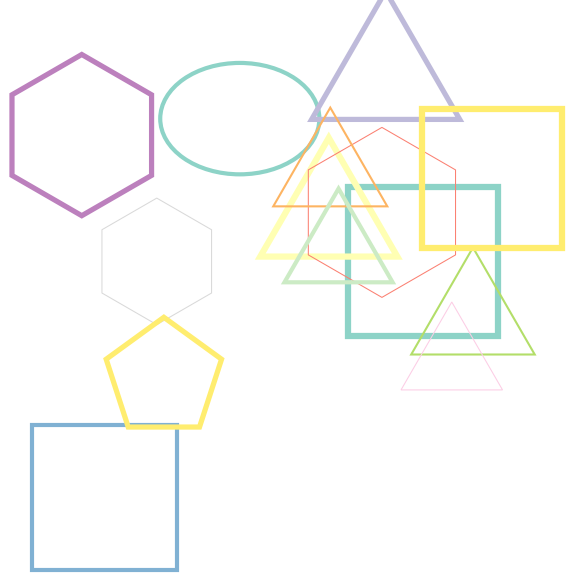[{"shape": "oval", "thickness": 2, "radius": 0.69, "center": [0.415, 0.794]}, {"shape": "square", "thickness": 3, "radius": 0.65, "center": [0.732, 0.547]}, {"shape": "triangle", "thickness": 3, "radius": 0.69, "center": [0.569, 0.623]}, {"shape": "triangle", "thickness": 2.5, "radius": 0.74, "center": [0.668, 0.866]}, {"shape": "hexagon", "thickness": 0.5, "radius": 0.74, "center": [0.661, 0.631]}, {"shape": "square", "thickness": 2, "radius": 0.63, "center": [0.181, 0.137]}, {"shape": "triangle", "thickness": 1, "radius": 0.57, "center": [0.572, 0.699]}, {"shape": "triangle", "thickness": 1, "radius": 0.62, "center": [0.819, 0.447]}, {"shape": "triangle", "thickness": 0.5, "radius": 0.51, "center": [0.782, 0.375]}, {"shape": "hexagon", "thickness": 0.5, "radius": 0.55, "center": [0.271, 0.547]}, {"shape": "hexagon", "thickness": 2.5, "radius": 0.7, "center": [0.142, 0.765]}, {"shape": "triangle", "thickness": 2, "radius": 0.54, "center": [0.586, 0.564]}, {"shape": "square", "thickness": 3, "radius": 0.6, "center": [0.852, 0.69]}, {"shape": "pentagon", "thickness": 2.5, "radius": 0.53, "center": [0.284, 0.345]}]